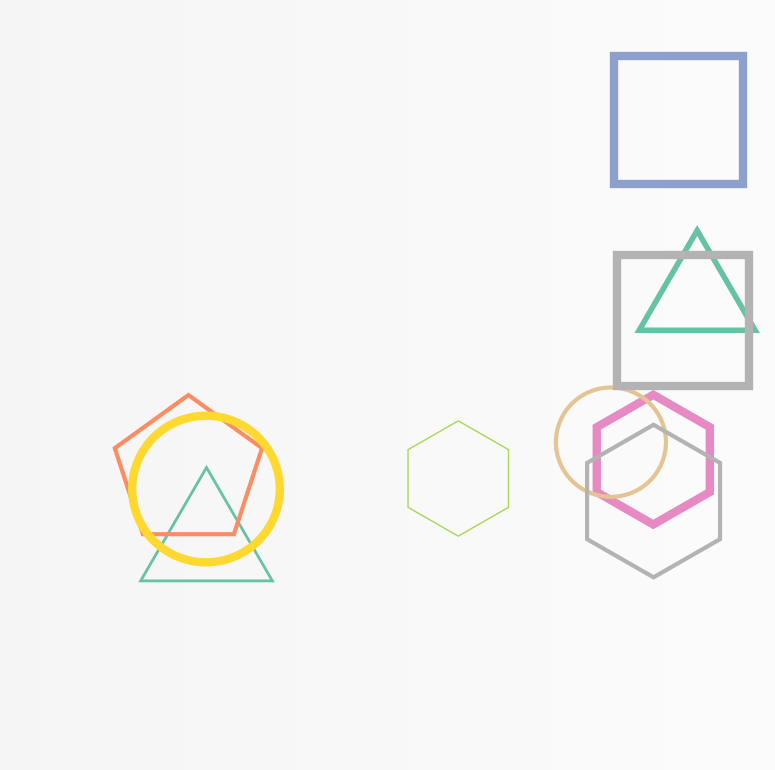[{"shape": "triangle", "thickness": 1, "radius": 0.49, "center": [0.266, 0.295]}, {"shape": "triangle", "thickness": 2, "radius": 0.43, "center": [0.9, 0.614]}, {"shape": "pentagon", "thickness": 1.5, "radius": 0.5, "center": [0.243, 0.387]}, {"shape": "square", "thickness": 3, "radius": 0.42, "center": [0.875, 0.844]}, {"shape": "hexagon", "thickness": 3, "radius": 0.42, "center": [0.843, 0.403]}, {"shape": "hexagon", "thickness": 0.5, "radius": 0.37, "center": [0.591, 0.379]}, {"shape": "circle", "thickness": 3, "radius": 0.48, "center": [0.266, 0.365]}, {"shape": "circle", "thickness": 1.5, "radius": 0.36, "center": [0.788, 0.426]}, {"shape": "square", "thickness": 3, "radius": 0.42, "center": [0.881, 0.584]}, {"shape": "hexagon", "thickness": 1.5, "radius": 0.5, "center": [0.843, 0.349]}]